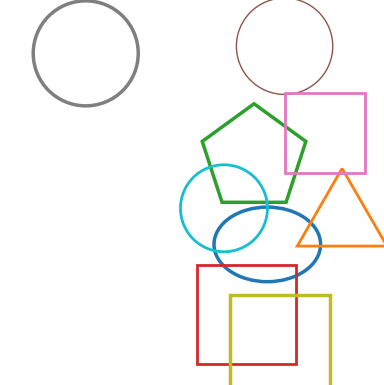[{"shape": "oval", "thickness": 2.5, "radius": 0.69, "center": [0.694, 0.365]}, {"shape": "triangle", "thickness": 2, "radius": 0.67, "center": [0.889, 0.428]}, {"shape": "pentagon", "thickness": 2.5, "radius": 0.71, "center": [0.66, 0.589]}, {"shape": "square", "thickness": 2, "radius": 0.64, "center": [0.641, 0.182]}, {"shape": "circle", "thickness": 1, "radius": 0.63, "center": [0.739, 0.88]}, {"shape": "square", "thickness": 2, "radius": 0.52, "center": [0.844, 0.655]}, {"shape": "circle", "thickness": 2.5, "radius": 0.68, "center": [0.223, 0.861]}, {"shape": "square", "thickness": 2.5, "radius": 0.65, "center": [0.726, 0.104]}, {"shape": "circle", "thickness": 2, "radius": 0.56, "center": [0.582, 0.459]}]